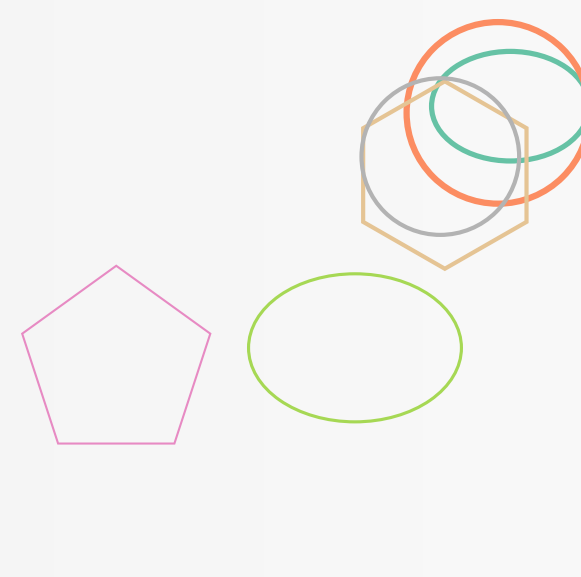[{"shape": "oval", "thickness": 2.5, "radius": 0.68, "center": [0.878, 0.815]}, {"shape": "circle", "thickness": 3, "radius": 0.79, "center": [0.857, 0.804]}, {"shape": "pentagon", "thickness": 1, "radius": 0.85, "center": [0.2, 0.369]}, {"shape": "oval", "thickness": 1.5, "radius": 0.92, "center": [0.611, 0.397]}, {"shape": "hexagon", "thickness": 2, "radius": 0.81, "center": [0.765, 0.696]}, {"shape": "circle", "thickness": 2, "radius": 0.68, "center": [0.758, 0.728]}]